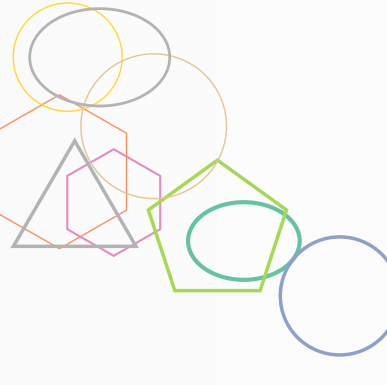[{"shape": "oval", "thickness": 3, "radius": 0.72, "center": [0.629, 0.374]}, {"shape": "hexagon", "thickness": 1, "radius": 1.0, "center": [0.153, 0.554]}, {"shape": "circle", "thickness": 2.5, "radius": 0.77, "center": [0.877, 0.231]}, {"shape": "hexagon", "thickness": 1.5, "radius": 0.69, "center": [0.294, 0.474]}, {"shape": "pentagon", "thickness": 2.5, "radius": 0.94, "center": [0.561, 0.397]}, {"shape": "circle", "thickness": 1, "radius": 0.7, "center": [0.175, 0.852]}, {"shape": "circle", "thickness": 1, "radius": 0.94, "center": [0.397, 0.672]}, {"shape": "oval", "thickness": 2, "radius": 0.9, "center": [0.257, 0.851]}, {"shape": "triangle", "thickness": 2.5, "radius": 0.91, "center": [0.193, 0.451]}]